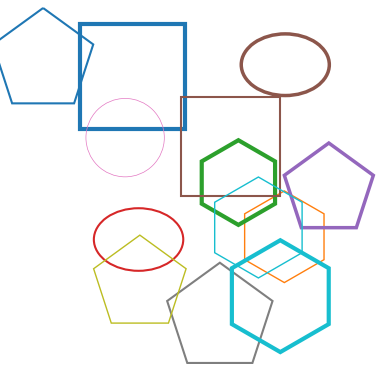[{"shape": "pentagon", "thickness": 1.5, "radius": 0.68, "center": [0.112, 0.842]}, {"shape": "square", "thickness": 3, "radius": 0.68, "center": [0.344, 0.801]}, {"shape": "hexagon", "thickness": 1, "radius": 0.6, "center": [0.739, 0.385]}, {"shape": "hexagon", "thickness": 3, "radius": 0.55, "center": [0.619, 0.526]}, {"shape": "oval", "thickness": 1.5, "radius": 0.58, "center": [0.36, 0.378]}, {"shape": "pentagon", "thickness": 2.5, "radius": 0.61, "center": [0.854, 0.507]}, {"shape": "square", "thickness": 1.5, "radius": 0.64, "center": [0.6, 0.619]}, {"shape": "oval", "thickness": 2.5, "radius": 0.57, "center": [0.741, 0.832]}, {"shape": "circle", "thickness": 0.5, "radius": 0.51, "center": [0.325, 0.642]}, {"shape": "pentagon", "thickness": 1.5, "radius": 0.72, "center": [0.571, 0.174]}, {"shape": "pentagon", "thickness": 1, "radius": 0.63, "center": [0.363, 0.263]}, {"shape": "hexagon", "thickness": 3, "radius": 0.73, "center": [0.728, 0.231]}, {"shape": "hexagon", "thickness": 1, "radius": 0.66, "center": [0.671, 0.409]}]